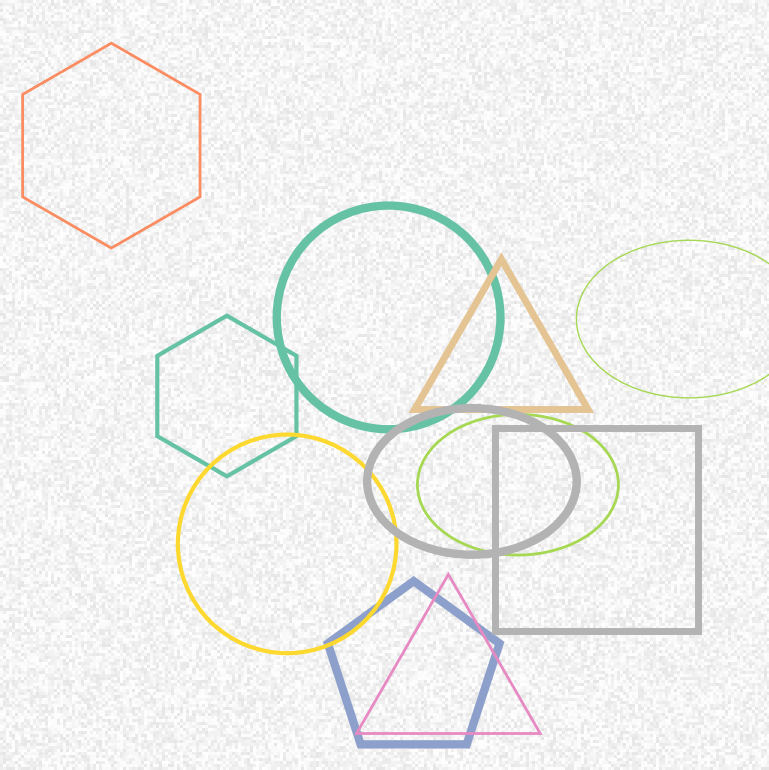[{"shape": "circle", "thickness": 3, "radius": 0.73, "center": [0.505, 0.588]}, {"shape": "hexagon", "thickness": 1.5, "radius": 0.52, "center": [0.295, 0.486]}, {"shape": "hexagon", "thickness": 1, "radius": 0.67, "center": [0.145, 0.811]}, {"shape": "pentagon", "thickness": 3, "radius": 0.59, "center": [0.537, 0.128]}, {"shape": "triangle", "thickness": 1, "radius": 0.69, "center": [0.582, 0.116]}, {"shape": "oval", "thickness": 1, "radius": 0.65, "center": [0.673, 0.371]}, {"shape": "oval", "thickness": 0.5, "radius": 0.73, "center": [0.895, 0.586]}, {"shape": "circle", "thickness": 1.5, "radius": 0.71, "center": [0.373, 0.294]}, {"shape": "triangle", "thickness": 2.5, "radius": 0.65, "center": [0.651, 0.533]}, {"shape": "oval", "thickness": 3, "radius": 0.68, "center": [0.613, 0.375]}, {"shape": "square", "thickness": 2.5, "radius": 0.66, "center": [0.775, 0.312]}]